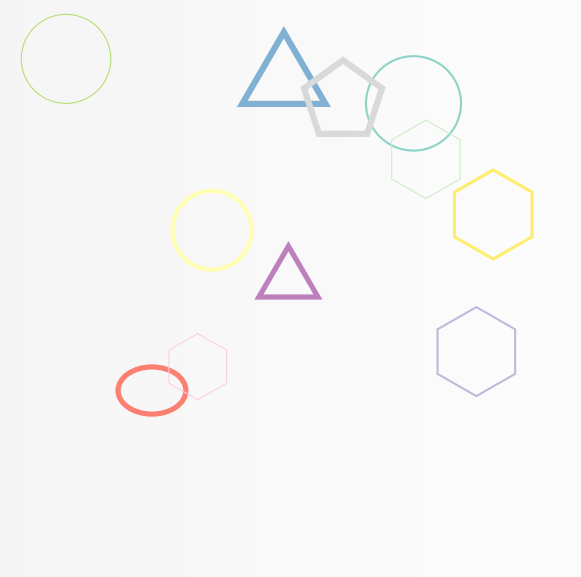[{"shape": "circle", "thickness": 1, "radius": 0.41, "center": [0.711, 0.82]}, {"shape": "circle", "thickness": 2, "radius": 0.34, "center": [0.365, 0.6]}, {"shape": "hexagon", "thickness": 1, "radius": 0.39, "center": [0.82, 0.39]}, {"shape": "oval", "thickness": 2.5, "radius": 0.29, "center": [0.261, 0.323]}, {"shape": "triangle", "thickness": 3, "radius": 0.41, "center": [0.488, 0.861]}, {"shape": "circle", "thickness": 0.5, "radius": 0.39, "center": [0.114, 0.897]}, {"shape": "hexagon", "thickness": 0.5, "radius": 0.29, "center": [0.34, 0.364]}, {"shape": "pentagon", "thickness": 3, "radius": 0.35, "center": [0.59, 0.824]}, {"shape": "triangle", "thickness": 2.5, "radius": 0.29, "center": [0.496, 0.514]}, {"shape": "hexagon", "thickness": 0.5, "radius": 0.34, "center": [0.733, 0.723]}, {"shape": "hexagon", "thickness": 1.5, "radius": 0.39, "center": [0.849, 0.628]}]